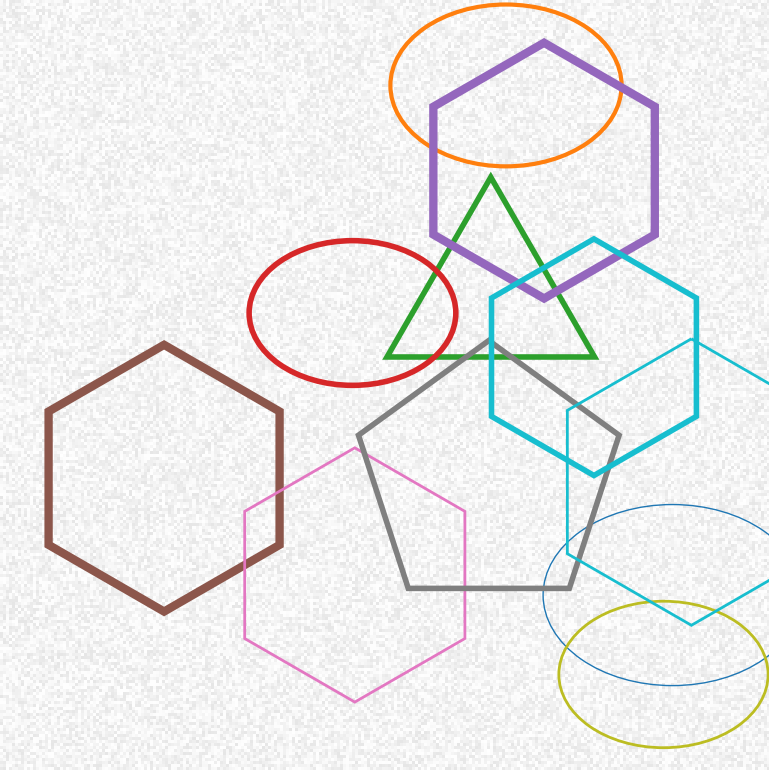[{"shape": "oval", "thickness": 0.5, "radius": 0.84, "center": [0.873, 0.227]}, {"shape": "oval", "thickness": 1.5, "radius": 0.75, "center": [0.657, 0.889]}, {"shape": "triangle", "thickness": 2, "radius": 0.78, "center": [0.637, 0.614]}, {"shape": "oval", "thickness": 2, "radius": 0.67, "center": [0.458, 0.593]}, {"shape": "hexagon", "thickness": 3, "radius": 0.83, "center": [0.707, 0.778]}, {"shape": "hexagon", "thickness": 3, "radius": 0.87, "center": [0.213, 0.379]}, {"shape": "hexagon", "thickness": 1, "radius": 0.83, "center": [0.461, 0.253]}, {"shape": "pentagon", "thickness": 2, "radius": 0.89, "center": [0.635, 0.38]}, {"shape": "oval", "thickness": 1, "radius": 0.68, "center": [0.862, 0.124]}, {"shape": "hexagon", "thickness": 2, "radius": 0.77, "center": [0.771, 0.536]}, {"shape": "hexagon", "thickness": 1, "radius": 0.93, "center": [0.898, 0.374]}]